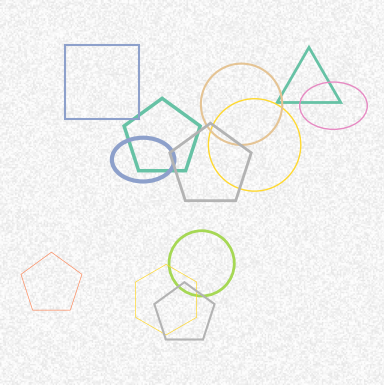[{"shape": "pentagon", "thickness": 2.5, "radius": 0.52, "center": [0.421, 0.641]}, {"shape": "triangle", "thickness": 2, "radius": 0.48, "center": [0.803, 0.781]}, {"shape": "pentagon", "thickness": 0.5, "radius": 0.42, "center": [0.134, 0.262]}, {"shape": "square", "thickness": 1.5, "radius": 0.48, "center": [0.265, 0.788]}, {"shape": "oval", "thickness": 3, "radius": 0.41, "center": [0.372, 0.585]}, {"shape": "oval", "thickness": 1, "radius": 0.44, "center": [0.866, 0.725]}, {"shape": "circle", "thickness": 2, "radius": 0.42, "center": [0.524, 0.316]}, {"shape": "circle", "thickness": 1, "radius": 0.6, "center": [0.661, 0.624]}, {"shape": "hexagon", "thickness": 0.5, "radius": 0.46, "center": [0.431, 0.222]}, {"shape": "circle", "thickness": 1.5, "radius": 0.53, "center": [0.627, 0.729]}, {"shape": "pentagon", "thickness": 2, "radius": 0.56, "center": [0.547, 0.569]}, {"shape": "pentagon", "thickness": 1.5, "radius": 0.41, "center": [0.479, 0.185]}]